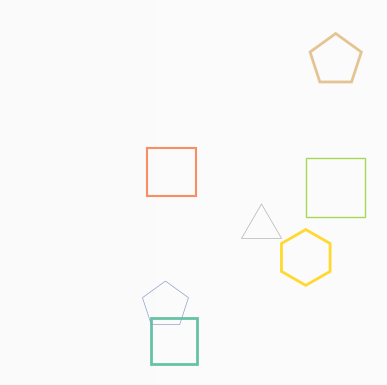[{"shape": "square", "thickness": 2, "radius": 0.3, "center": [0.449, 0.115]}, {"shape": "square", "thickness": 1.5, "radius": 0.32, "center": [0.442, 0.553]}, {"shape": "pentagon", "thickness": 0.5, "radius": 0.31, "center": [0.427, 0.207]}, {"shape": "square", "thickness": 1, "radius": 0.38, "center": [0.866, 0.514]}, {"shape": "hexagon", "thickness": 2, "radius": 0.36, "center": [0.789, 0.331]}, {"shape": "pentagon", "thickness": 2, "radius": 0.35, "center": [0.866, 0.843]}, {"shape": "triangle", "thickness": 0.5, "radius": 0.3, "center": [0.675, 0.41]}]